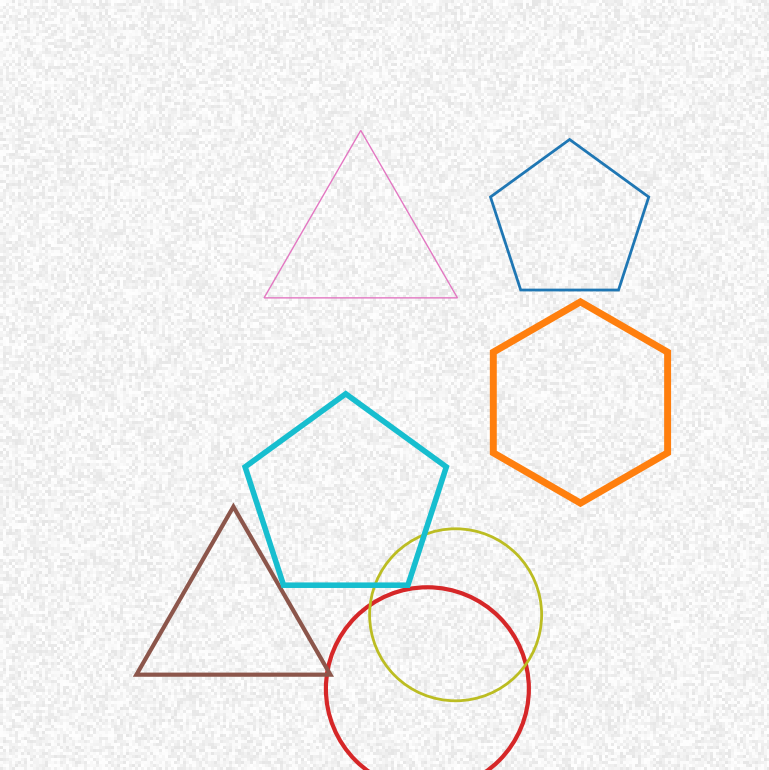[{"shape": "pentagon", "thickness": 1, "radius": 0.54, "center": [0.74, 0.711]}, {"shape": "hexagon", "thickness": 2.5, "radius": 0.65, "center": [0.754, 0.477]}, {"shape": "circle", "thickness": 1.5, "radius": 0.66, "center": [0.555, 0.106]}, {"shape": "triangle", "thickness": 1.5, "radius": 0.73, "center": [0.303, 0.197]}, {"shape": "triangle", "thickness": 0.5, "radius": 0.72, "center": [0.469, 0.686]}, {"shape": "circle", "thickness": 1, "radius": 0.56, "center": [0.592, 0.202]}, {"shape": "pentagon", "thickness": 2, "radius": 0.69, "center": [0.449, 0.351]}]